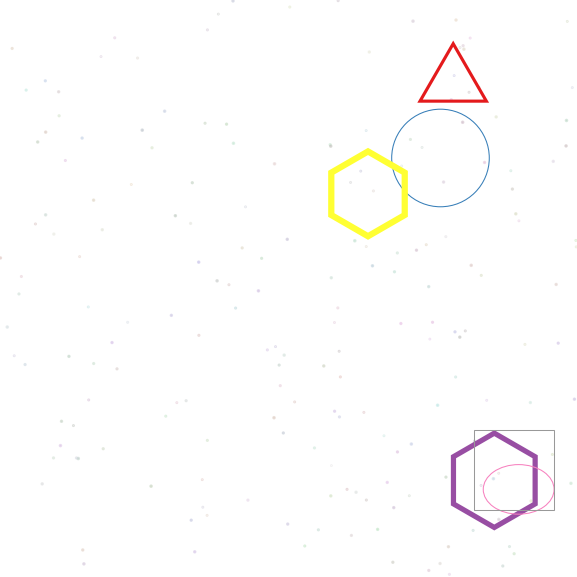[{"shape": "triangle", "thickness": 1.5, "radius": 0.33, "center": [0.785, 0.857]}, {"shape": "circle", "thickness": 0.5, "radius": 0.42, "center": [0.763, 0.726]}, {"shape": "hexagon", "thickness": 2.5, "radius": 0.41, "center": [0.856, 0.167]}, {"shape": "hexagon", "thickness": 3, "radius": 0.37, "center": [0.637, 0.663]}, {"shape": "oval", "thickness": 0.5, "radius": 0.31, "center": [0.898, 0.152]}, {"shape": "square", "thickness": 0.5, "radius": 0.35, "center": [0.89, 0.185]}]